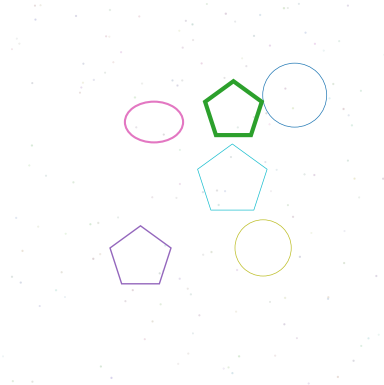[{"shape": "circle", "thickness": 0.5, "radius": 0.42, "center": [0.765, 0.753]}, {"shape": "pentagon", "thickness": 3, "radius": 0.39, "center": [0.606, 0.712]}, {"shape": "pentagon", "thickness": 1, "radius": 0.42, "center": [0.365, 0.33]}, {"shape": "oval", "thickness": 1.5, "radius": 0.38, "center": [0.4, 0.683]}, {"shape": "circle", "thickness": 0.5, "radius": 0.37, "center": [0.683, 0.356]}, {"shape": "pentagon", "thickness": 0.5, "radius": 0.47, "center": [0.603, 0.531]}]